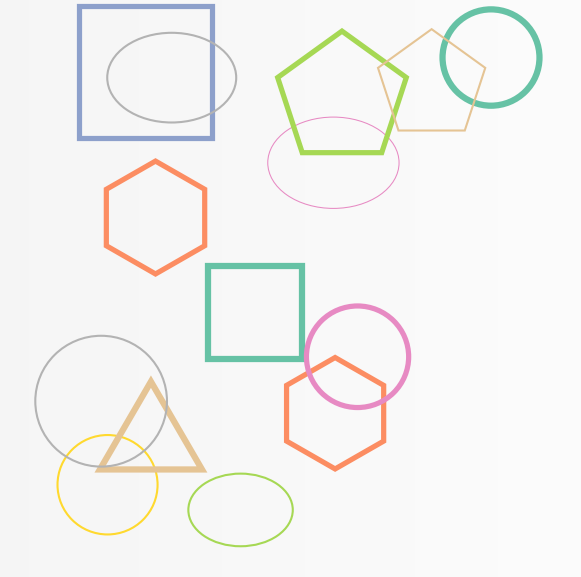[{"shape": "circle", "thickness": 3, "radius": 0.42, "center": [0.845, 0.9]}, {"shape": "square", "thickness": 3, "radius": 0.4, "center": [0.439, 0.458]}, {"shape": "hexagon", "thickness": 2.5, "radius": 0.49, "center": [0.268, 0.622]}, {"shape": "hexagon", "thickness": 2.5, "radius": 0.48, "center": [0.577, 0.284]}, {"shape": "square", "thickness": 2.5, "radius": 0.57, "center": [0.25, 0.875]}, {"shape": "oval", "thickness": 0.5, "radius": 0.56, "center": [0.574, 0.717]}, {"shape": "circle", "thickness": 2.5, "radius": 0.44, "center": [0.615, 0.381]}, {"shape": "oval", "thickness": 1, "radius": 0.45, "center": [0.414, 0.116]}, {"shape": "pentagon", "thickness": 2.5, "radius": 0.58, "center": [0.588, 0.829]}, {"shape": "circle", "thickness": 1, "radius": 0.43, "center": [0.185, 0.16]}, {"shape": "pentagon", "thickness": 1, "radius": 0.49, "center": [0.743, 0.852]}, {"shape": "triangle", "thickness": 3, "radius": 0.51, "center": [0.26, 0.237]}, {"shape": "circle", "thickness": 1, "radius": 0.57, "center": [0.174, 0.304]}, {"shape": "oval", "thickness": 1, "radius": 0.55, "center": [0.295, 0.865]}]